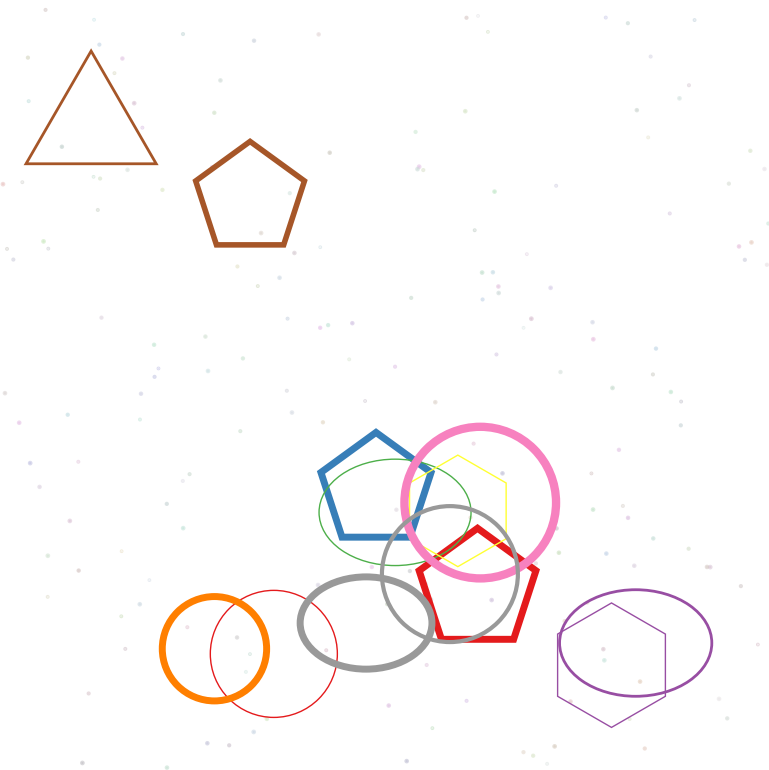[{"shape": "pentagon", "thickness": 2.5, "radius": 0.4, "center": [0.62, 0.234]}, {"shape": "circle", "thickness": 0.5, "radius": 0.41, "center": [0.356, 0.151]}, {"shape": "pentagon", "thickness": 2.5, "radius": 0.38, "center": [0.488, 0.363]}, {"shape": "oval", "thickness": 0.5, "radius": 0.49, "center": [0.513, 0.335]}, {"shape": "oval", "thickness": 1, "radius": 0.49, "center": [0.826, 0.165]}, {"shape": "hexagon", "thickness": 0.5, "radius": 0.4, "center": [0.794, 0.136]}, {"shape": "circle", "thickness": 2.5, "radius": 0.34, "center": [0.279, 0.157]}, {"shape": "hexagon", "thickness": 0.5, "radius": 0.36, "center": [0.595, 0.337]}, {"shape": "triangle", "thickness": 1, "radius": 0.49, "center": [0.118, 0.836]}, {"shape": "pentagon", "thickness": 2, "radius": 0.37, "center": [0.325, 0.742]}, {"shape": "circle", "thickness": 3, "radius": 0.49, "center": [0.624, 0.347]}, {"shape": "circle", "thickness": 1.5, "radius": 0.44, "center": [0.584, 0.254]}, {"shape": "oval", "thickness": 2.5, "radius": 0.43, "center": [0.475, 0.191]}]